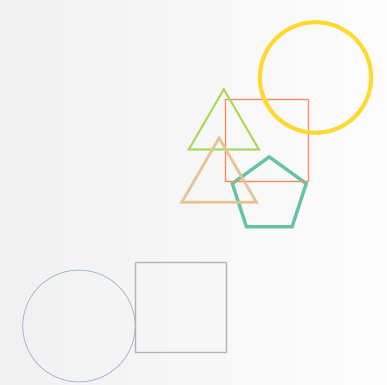[{"shape": "pentagon", "thickness": 2.5, "radius": 0.5, "center": [0.695, 0.492]}, {"shape": "square", "thickness": 1, "radius": 0.53, "center": [0.689, 0.636]}, {"shape": "circle", "thickness": 0.5, "radius": 0.73, "center": [0.204, 0.153]}, {"shape": "triangle", "thickness": 1.5, "radius": 0.52, "center": [0.578, 0.664]}, {"shape": "circle", "thickness": 3, "radius": 0.72, "center": [0.814, 0.799]}, {"shape": "triangle", "thickness": 2, "radius": 0.56, "center": [0.565, 0.53]}, {"shape": "square", "thickness": 1, "radius": 0.58, "center": [0.466, 0.203]}]